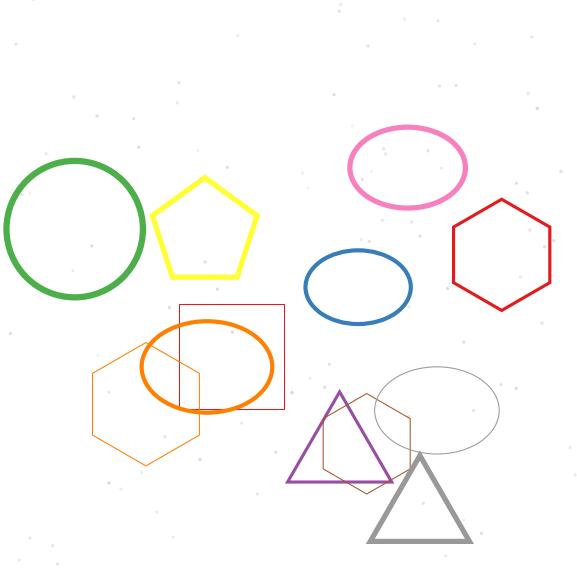[{"shape": "hexagon", "thickness": 1.5, "radius": 0.48, "center": [0.869, 0.558]}, {"shape": "square", "thickness": 0.5, "radius": 0.45, "center": [0.401, 0.383]}, {"shape": "oval", "thickness": 2, "radius": 0.46, "center": [0.62, 0.502]}, {"shape": "circle", "thickness": 3, "radius": 0.59, "center": [0.129, 0.602]}, {"shape": "triangle", "thickness": 1.5, "radius": 0.52, "center": [0.588, 0.216]}, {"shape": "hexagon", "thickness": 0.5, "radius": 0.53, "center": [0.253, 0.299]}, {"shape": "oval", "thickness": 2, "radius": 0.57, "center": [0.358, 0.364]}, {"shape": "pentagon", "thickness": 2.5, "radius": 0.48, "center": [0.355, 0.596]}, {"shape": "hexagon", "thickness": 0.5, "radius": 0.43, "center": [0.635, 0.231]}, {"shape": "oval", "thickness": 2.5, "radius": 0.5, "center": [0.706, 0.709]}, {"shape": "triangle", "thickness": 2.5, "radius": 0.5, "center": [0.727, 0.111]}, {"shape": "oval", "thickness": 0.5, "radius": 0.54, "center": [0.757, 0.288]}]